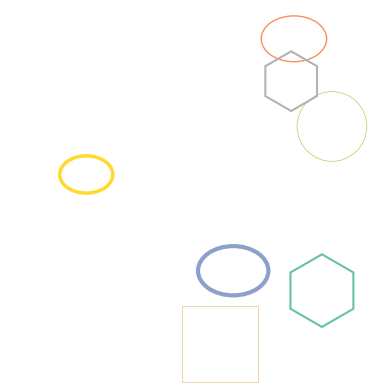[{"shape": "hexagon", "thickness": 1.5, "radius": 0.47, "center": [0.836, 0.245]}, {"shape": "oval", "thickness": 1, "radius": 0.42, "center": [0.763, 0.899]}, {"shape": "oval", "thickness": 3, "radius": 0.46, "center": [0.606, 0.297]}, {"shape": "circle", "thickness": 0.5, "radius": 0.45, "center": [0.862, 0.672]}, {"shape": "oval", "thickness": 2.5, "radius": 0.34, "center": [0.224, 0.547]}, {"shape": "square", "thickness": 0.5, "radius": 0.49, "center": [0.571, 0.107]}, {"shape": "hexagon", "thickness": 1.5, "radius": 0.39, "center": [0.756, 0.789]}]